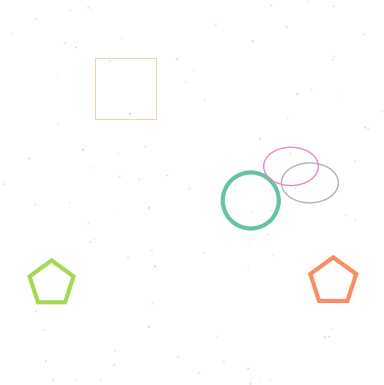[{"shape": "circle", "thickness": 3, "radius": 0.36, "center": [0.651, 0.479]}, {"shape": "pentagon", "thickness": 3, "radius": 0.31, "center": [0.866, 0.269]}, {"shape": "oval", "thickness": 1, "radius": 0.36, "center": [0.756, 0.568]}, {"shape": "pentagon", "thickness": 3, "radius": 0.3, "center": [0.134, 0.263]}, {"shape": "square", "thickness": 0.5, "radius": 0.4, "center": [0.325, 0.771]}, {"shape": "oval", "thickness": 1, "radius": 0.37, "center": [0.805, 0.525]}]